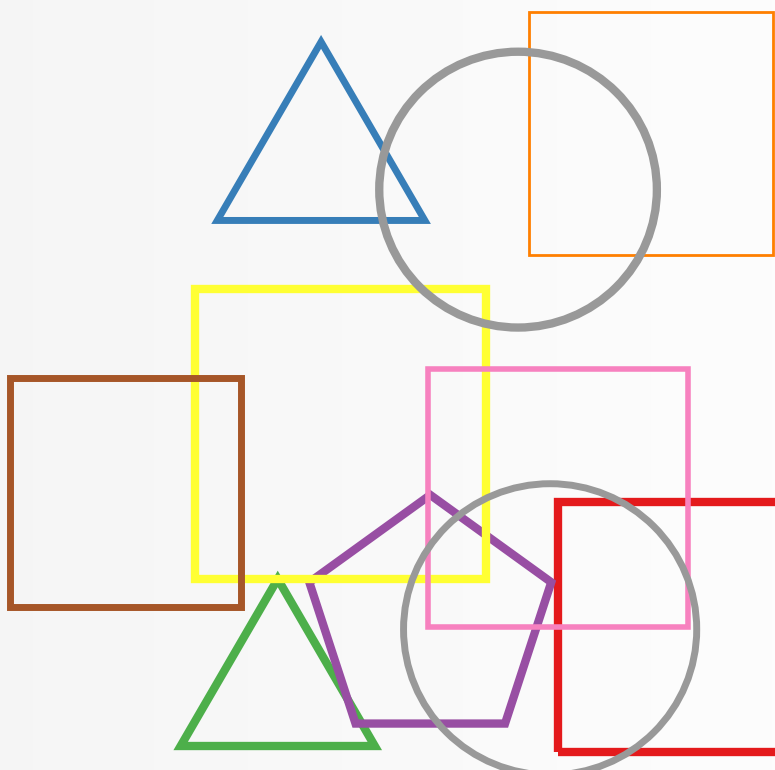[{"shape": "square", "thickness": 3, "radius": 0.81, "center": [0.883, 0.185]}, {"shape": "triangle", "thickness": 2.5, "radius": 0.77, "center": [0.414, 0.791]}, {"shape": "triangle", "thickness": 3, "radius": 0.72, "center": [0.358, 0.103]}, {"shape": "pentagon", "thickness": 3, "radius": 0.82, "center": [0.555, 0.193]}, {"shape": "square", "thickness": 1, "radius": 0.79, "center": [0.84, 0.827]}, {"shape": "square", "thickness": 3, "radius": 0.94, "center": [0.439, 0.437]}, {"shape": "square", "thickness": 2.5, "radius": 0.74, "center": [0.162, 0.361]}, {"shape": "square", "thickness": 2, "radius": 0.84, "center": [0.72, 0.353]}, {"shape": "circle", "thickness": 2.5, "radius": 0.95, "center": [0.71, 0.183]}, {"shape": "circle", "thickness": 3, "radius": 0.9, "center": [0.668, 0.754]}]